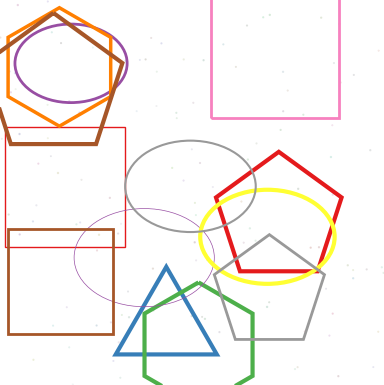[{"shape": "square", "thickness": 1, "radius": 0.78, "center": [0.17, 0.513]}, {"shape": "pentagon", "thickness": 3, "radius": 0.86, "center": [0.724, 0.434]}, {"shape": "triangle", "thickness": 3, "radius": 0.76, "center": [0.432, 0.155]}, {"shape": "hexagon", "thickness": 3, "radius": 0.81, "center": [0.516, 0.104]}, {"shape": "oval", "thickness": 0.5, "radius": 0.91, "center": [0.375, 0.331]}, {"shape": "oval", "thickness": 2, "radius": 0.73, "center": [0.185, 0.835]}, {"shape": "hexagon", "thickness": 2.5, "radius": 0.77, "center": [0.154, 0.826]}, {"shape": "oval", "thickness": 3, "radius": 0.87, "center": [0.695, 0.385]}, {"shape": "pentagon", "thickness": 3, "radius": 0.94, "center": [0.139, 0.778]}, {"shape": "square", "thickness": 2, "radius": 0.68, "center": [0.157, 0.27]}, {"shape": "square", "thickness": 2, "radius": 0.83, "center": [0.714, 0.86]}, {"shape": "oval", "thickness": 1.5, "radius": 0.85, "center": [0.495, 0.516]}, {"shape": "pentagon", "thickness": 2, "radius": 0.75, "center": [0.7, 0.24]}]